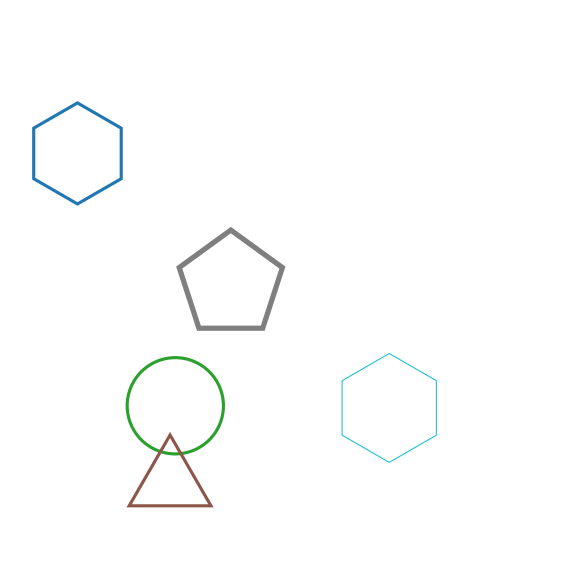[{"shape": "hexagon", "thickness": 1.5, "radius": 0.44, "center": [0.134, 0.733]}, {"shape": "circle", "thickness": 1.5, "radius": 0.42, "center": [0.304, 0.296]}, {"shape": "triangle", "thickness": 1.5, "radius": 0.41, "center": [0.294, 0.164]}, {"shape": "pentagon", "thickness": 2.5, "radius": 0.47, "center": [0.4, 0.507]}, {"shape": "hexagon", "thickness": 0.5, "radius": 0.47, "center": [0.674, 0.293]}]